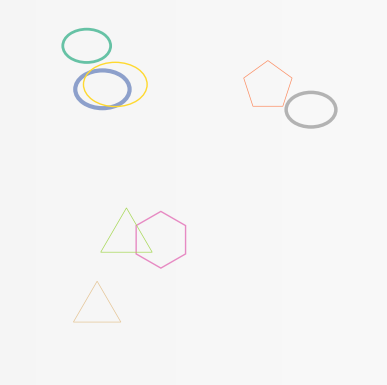[{"shape": "oval", "thickness": 2, "radius": 0.31, "center": [0.224, 0.881]}, {"shape": "pentagon", "thickness": 0.5, "radius": 0.33, "center": [0.691, 0.777]}, {"shape": "oval", "thickness": 3, "radius": 0.35, "center": [0.264, 0.768]}, {"shape": "hexagon", "thickness": 1, "radius": 0.37, "center": [0.415, 0.377]}, {"shape": "triangle", "thickness": 0.5, "radius": 0.38, "center": [0.326, 0.383]}, {"shape": "oval", "thickness": 1, "radius": 0.41, "center": [0.298, 0.781]}, {"shape": "triangle", "thickness": 0.5, "radius": 0.35, "center": [0.251, 0.199]}, {"shape": "oval", "thickness": 2.5, "radius": 0.32, "center": [0.803, 0.715]}]